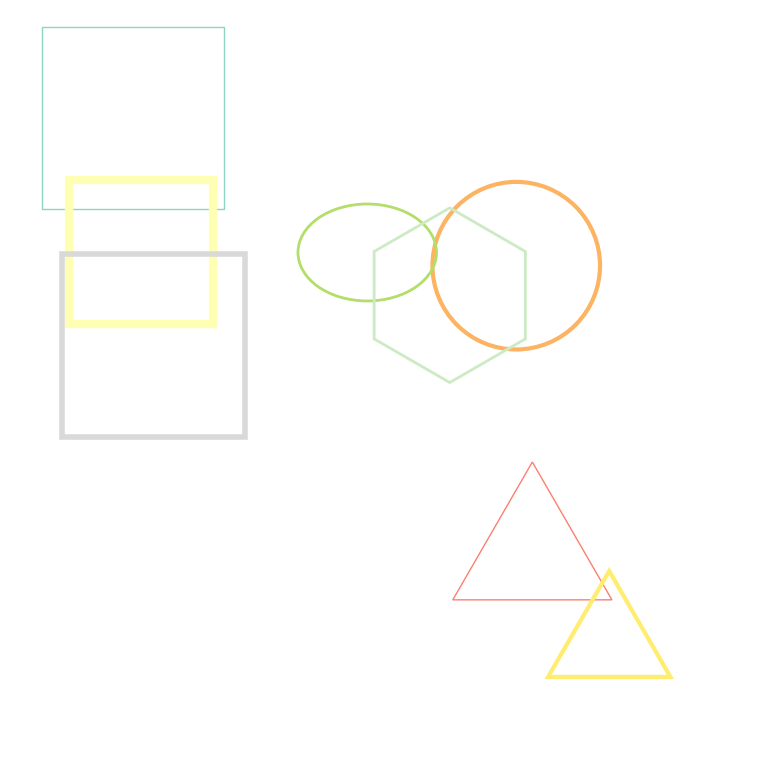[{"shape": "square", "thickness": 0.5, "radius": 0.59, "center": [0.173, 0.847]}, {"shape": "square", "thickness": 3, "radius": 0.47, "center": [0.183, 0.673]}, {"shape": "triangle", "thickness": 0.5, "radius": 0.6, "center": [0.691, 0.281]}, {"shape": "circle", "thickness": 1.5, "radius": 0.54, "center": [0.67, 0.655]}, {"shape": "oval", "thickness": 1, "radius": 0.45, "center": [0.477, 0.672]}, {"shape": "square", "thickness": 2, "radius": 0.59, "center": [0.199, 0.551]}, {"shape": "hexagon", "thickness": 1, "radius": 0.57, "center": [0.584, 0.617]}, {"shape": "triangle", "thickness": 1.5, "radius": 0.46, "center": [0.791, 0.167]}]